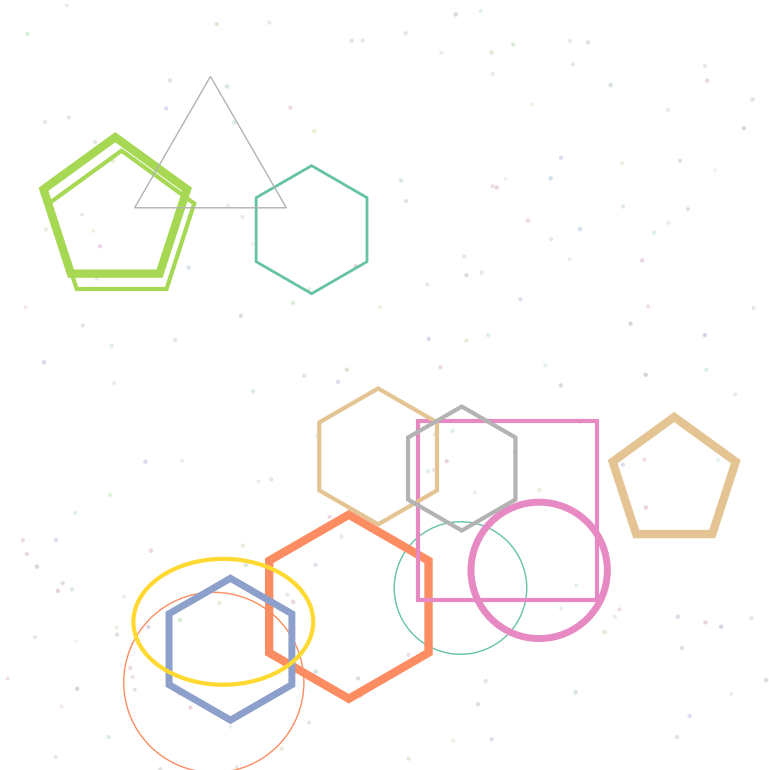[{"shape": "circle", "thickness": 0.5, "radius": 0.43, "center": [0.598, 0.236]}, {"shape": "hexagon", "thickness": 1, "radius": 0.42, "center": [0.405, 0.702]}, {"shape": "circle", "thickness": 0.5, "radius": 0.59, "center": [0.278, 0.114]}, {"shape": "hexagon", "thickness": 3, "radius": 0.6, "center": [0.453, 0.212]}, {"shape": "hexagon", "thickness": 2.5, "radius": 0.46, "center": [0.299, 0.157]}, {"shape": "square", "thickness": 1.5, "radius": 0.58, "center": [0.659, 0.336]}, {"shape": "circle", "thickness": 2.5, "radius": 0.44, "center": [0.7, 0.259]}, {"shape": "pentagon", "thickness": 3, "radius": 0.49, "center": [0.15, 0.724]}, {"shape": "pentagon", "thickness": 1.5, "radius": 0.5, "center": [0.158, 0.705]}, {"shape": "oval", "thickness": 1.5, "radius": 0.58, "center": [0.29, 0.192]}, {"shape": "pentagon", "thickness": 3, "radius": 0.42, "center": [0.876, 0.374]}, {"shape": "hexagon", "thickness": 1.5, "radius": 0.44, "center": [0.491, 0.407]}, {"shape": "triangle", "thickness": 0.5, "radius": 0.57, "center": [0.273, 0.787]}, {"shape": "hexagon", "thickness": 1.5, "radius": 0.4, "center": [0.6, 0.392]}]